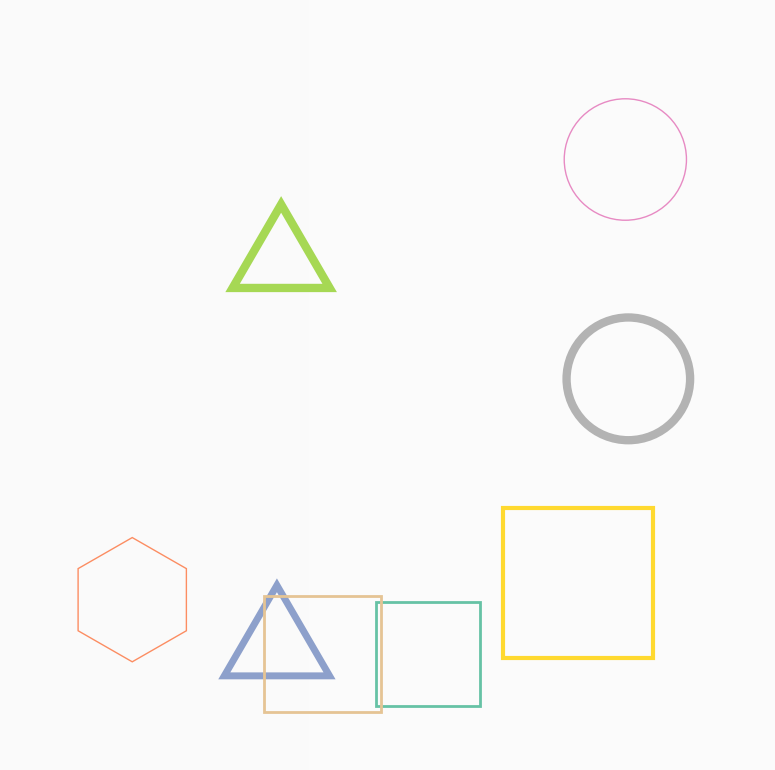[{"shape": "square", "thickness": 1, "radius": 0.34, "center": [0.552, 0.15]}, {"shape": "hexagon", "thickness": 0.5, "radius": 0.4, "center": [0.171, 0.221]}, {"shape": "triangle", "thickness": 2.5, "radius": 0.39, "center": [0.357, 0.161]}, {"shape": "circle", "thickness": 0.5, "radius": 0.39, "center": [0.807, 0.793]}, {"shape": "triangle", "thickness": 3, "radius": 0.36, "center": [0.363, 0.662]}, {"shape": "square", "thickness": 1.5, "radius": 0.49, "center": [0.745, 0.243]}, {"shape": "square", "thickness": 1, "radius": 0.38, "center": [0.416, 0.15]}, {"shape": "circle", "thickness": 3, "radius": 0.4, "center": [0.811, 0.508]}]